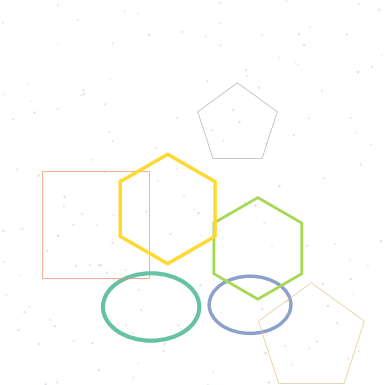[{"shape": "oval", "thickness": 3, "radius": 0.63, "center": [0.393, 0.203]}, {"shape": "square", "thickness": 0.5, "radius": 0.69, "center": [0.248, 0.416]}, {"shape": "oval", "thickness": 2.5, "radius": 0.53, "center": [0.649, 0.208]}, {"shape": "hexagon", "thickness": 2, "radius": 0.66, "center": [0.67, 0.355]}, {"shape": "hexagon", "thickness": 2.5, "radius": 0.71, "center": [0.435, 0.457]}, {"shape": "pentagon", "thickness": 0.5, "radius": 0.72, "center": [0.809, 0.121]}, {"shape": "pentagon", "thickness": 0.5, "radius": 0.54, "center": [0.617, 0.676]}]